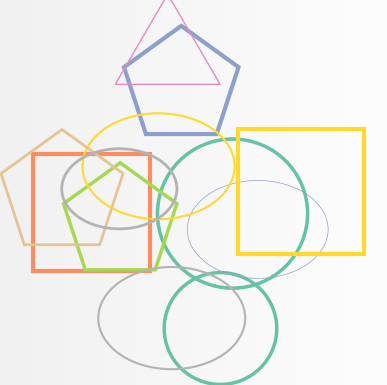[{"shape": "circle", "thickness": 2.5, "radius": 0.73, "center": [0.569, 0.147]}, {"shape": "circle", "thickness": 2.5, "radius": 0.97, "center": [0.6, 0.445]}, {"shape": "square", "thickness": 3, "radius": 0.76, "center": [0.236, 0.449]}, {"shape": "oval", "thickness": 0.5, "radius": 0.91, "center": [0.665, 0.404]}, {"shape": "pentagon", "thickness": 3, "radius": 0.78, "center": [0.468, 0.777]}, {"shape": "triangle", "thickness": 1, "radius": 0.78, "center": [0.433, 0.859]}, {"shape": "pentagon", "thickness": 2.5, "radius": 0.77, "center": [0.31, 0.424]}, {"shape": "square", "thickness": 3, "radius": 0.82, "center": [0.776, 0.503]}, {"shape": "oval", "thickness": 1.5, "radius": 0.98, "center": [0.409, 0.568]}, {"shape": "pentagon", "thickness": 2, "radius": 0.83, "center": [0.16, 0.498]}, {"shape": "oval", "thickness": 2, "radius": 0.74, "center": [0.308, 0.51]}, {"shape": "oval", "thickness": 1.5, "radius": 0.95, "center": [0.443, 0.174]}]